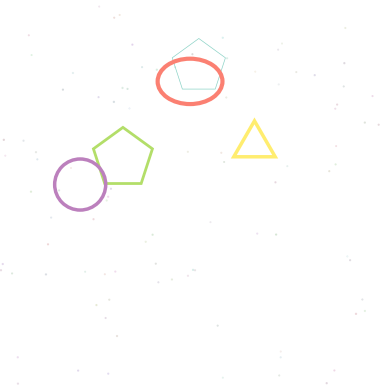[{"shape": "pentagon", "thickness": 0.5, "radius": 0.36, "center": [0.516, 0.827]}, {"shape": "oval", "thickness": 3, "radius": 0.42, "center": [0.494, 0.789]}, {"shape": "pentagon", "thickness": 2, "radius": 0.4, "center": [0.319, 0.589]}, {"shape": "circle", "thickness": 2.5, "radius": 0.33, "center": [0.208, 0.521]}, {"shape": "triangle", "thickness": 2.5, "radius": 0.31, "center": [0.661, 0.624]}]